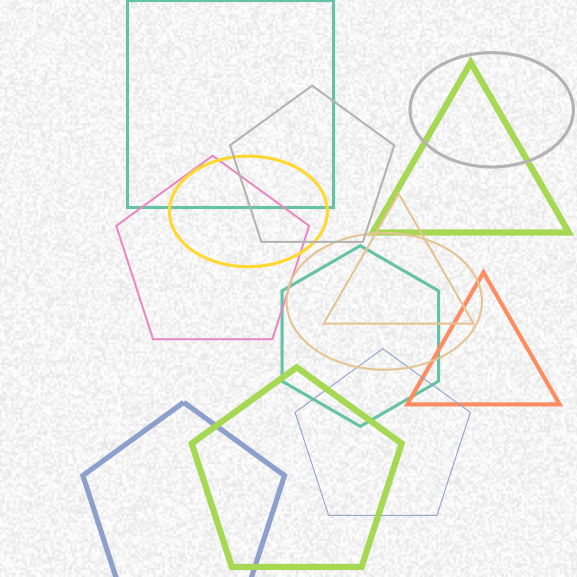[{"shape": "hexagon", "thickness": 1.5, "radius": 0.78, "center": [0.624, 0.417]}, {"shape": "square", "thickness": 1.5, "radius": 0.89, "center": [0.398, 0.82]}, {"shape": "triangle", "thickness": 2, "radius": 0.76, "center": [0.837, 0.375]}, {"shape": "pentagon", "thickness": 2.5, "radius": 0.92, "center": [0.318, 0.119]}, {"shape": "pentagon", "thickness": 0.5, "radius": 0.8, "center": [0.663, 0.236]}, {"shape": "pentagon", "thickness": 1, "radius": 0.88, "center": [0.368, 0.554]}, {"shape": "triangle", "thickness": 3, "radius": 0.98, "center": [0.815, 0.695]}, {"shape": "pentagon", "thickness": 3, "radius": 0.96, "center": [0.514, 0.172]}, {"shape": "oval", "thickness": 1.5, "radius": 0.68, "center": [0.43, 0.633]}, {"shape": "oval", "thickness": 1, "radius": 0.85, "center": [0.665, 0.477]}, {"shape": "triangle", "thickness": 1, "radius": 0.75, "center": [0.69, 0.514]}, {"shape": "pentagon", "thickness": 1, "radius": 0.75, "center": [0.541, 0.701]}, {"shape": "oval", "thickness": 1.5, "radius": 0.71, "center": [0.851, 0.809]}]